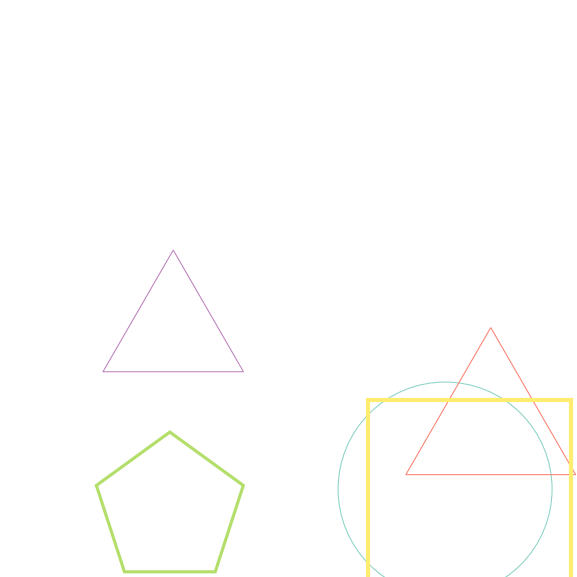[{"shape": "circle", "thickness": 0.5, "radius": 0.93, "center": [0.771, 0.152]}, {"shape": "triangle", "thickness": 0.5, "radius": 0.85, "center": [0.85, 0.262]}, {"shape": "pentagon", "thickness": 1.5, "radius": 0.67, "center": [0.294, 0.117]}, {"shape": "triangle", "thickness": 0.5, "radius": 0.7, "center": [0.3, 0.426]}, {"shape": "square", "thickness": 2, "radius": 0.88, "center": [0.813, 0.13]}]